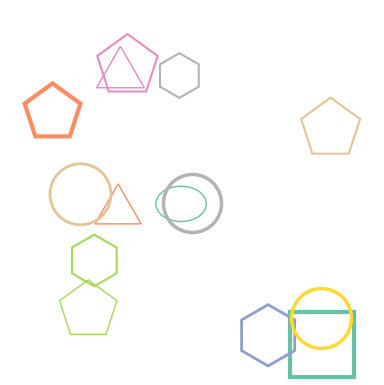[{"shape": "oval", "thickness": 1, "radius": 0.33, "center": [0.47, 0.47]}, {"shape": "square", "thickness": 3, "radius": 0.42, "center": [0.836, 0.105]}, {"shape": "pentagon", "thickness": 3, "radius": 0.38, "center": [0.137, 0.707]}, {"shape": "triangle", "thickness": 1, "radius": 0.35, "center": [0.307, 0.453]}, {"shape": "hexagon", "thickness": 2, "radius": 0.4, "center": [0.696, 0.129]}, {"shape": "triangle", "thickness": 1, "radius": 0.36, "center": [0.313, 0.808]}, {"shape": "pentagon", "thickness": 1.5, "radius": 0.41, "center": [0.331, 0.829]}, {"shape": "hexagon", "thickness": 1.5, "radius": 0.34, "center": [0.245, 0.324]}, {"shape": "pentagon", "thickness": 1, "radius": 0.39, "center": [0.229, 0.195]}, {"shape": "circle", "thickness": 2.5, "radius": 0.39, "center": [0.835, 0.173]}, {"shape": "pentagon", "thickness": 1.5, "radius": 0.4, "center": [0.859, 0.666]}, {"shape": "circle", "thickness": 2, "radius": 0.4, "center": [0.209, 0.495]}, {"shape": "hexagon", "thickness": 1.5, "radius": 0.29, "center": [0.466, 0.804]}, {"shape": "circle", "thickness": 2.5, "radius": 0.38, "center": [0.5, 0.472]}]